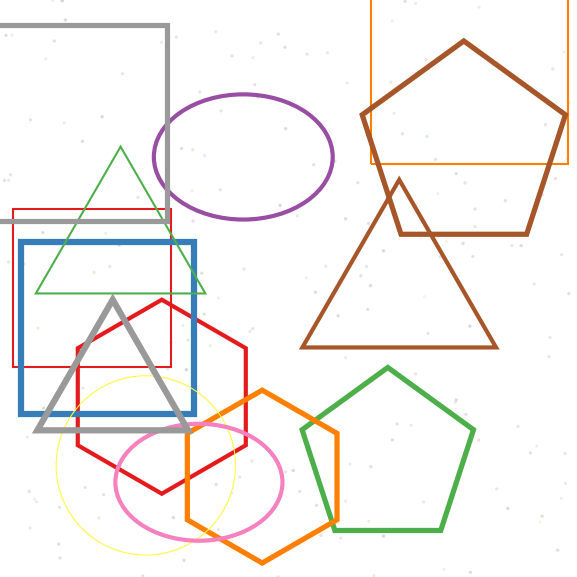[{"shape": "hexagon", "thickness": 2, "radius": 0.84, "center": [0.28, 0.312]}, {"shape": "square", "thickness": 1, "radius": 0.68, "center": [0.159, 0.501]}, {"shape": "square", "thickness": 3, "radius": 0.75, "center": [0.186, 0.431]}, {"shape": "pentagon", "thickness": 2.5, "radius": 0.78, "center": [0.672, 0.207]}, {"shape": "triangle", "thickness": 1, "radius": 0.85, "center": [0.209, 0.576]}, {"shape": "oval", "thickness": 2, "radius": 0.77, "center": [0.421, 0.727]}, {"shape": "square", "thickness": 1, "radius": 0.86, "center": [0.813, 0.886]}, {"shape": "hexagon", "thickness": 2.5, "radius": 0.75, "center": [0.454, 0.174]}, {"shape": "circle", "thickness": 0.5, "radius": 0.78, "center": [0.252, 0.193]}, {"shape": "pentagon", "thickness": 2.5, "radius": 0.93, "center": [0.803, 0.743]}, {"shape": "triangle", "thickness": 2, "radius": 0.97, "center": [0.691, 0.494]}, {"shape": "oval", "thickness": 2, "radius": 0.72, "center": [0.344, 0.164]}, {"shape": "triangle", "thickness": 3, "radius": 0.75, "center": [0.195, 0.329]}, {"shape": "square", "thickness": 2.5, "radius": 0.85, "center": [0.119, 0.786]}]